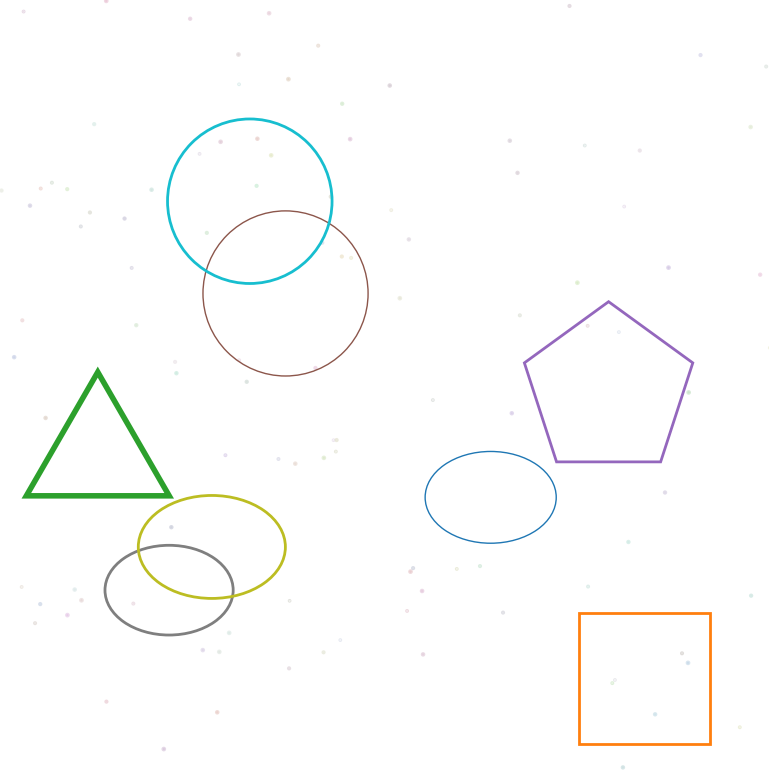[{"shape": "oval", "thickness": 0.5, "radius": 0.43, "center": [0.637, 0.354]}, {"shape": "square", "thickness": 1, "radius": 0.43, "center": [0.838, 0.119]}, {"shape": "triangle", "thickness": 2, "radius": 0.54, "center": [0.127, 0.41]}, {"shape": "pentagon", "thickness": 1, "radius": 0.57, "center": [0.79, 0.493]}, {"shape": "circle", "thickness": 0.5, "radius": 0.54, "center": [0.371, 0.619]}, {"shape": "oval", "thickness": 1, "radius": 0.42, "center": [0.22, 0.234]}, {"shape": "oval", "thickness": 1, "radius": 0.48, "center": [0.275, 0.29]}, {"shape": "circle", "thickness": 1, "radius": 0.53, "center": [0.324, 0.739]}]